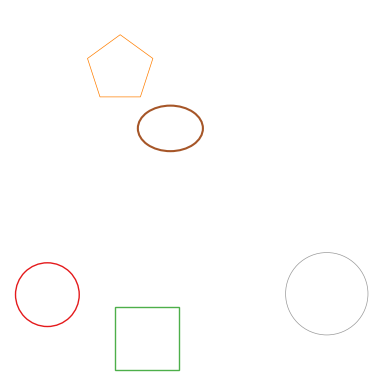[{"shape": "circle", "thickness": 1, "radius": 0.41, "center": [0.123, 0.235]}, {"shape": "square", "thickness": 1, "radius": 0.41, "center": [0.382, 0.121]}, {"shape": "pentagon", "thickness": 0.5, "radius": 0.45, "center": [0.312, 0.821]}, {"shape": "oval", "thickness": 1.5, "radius": 0.42, "center": [0.443, 0.667]}, {"shape": "circle", "thickness": 0.5, "radius": 0.53, "center": [0.849, 0.237]}]